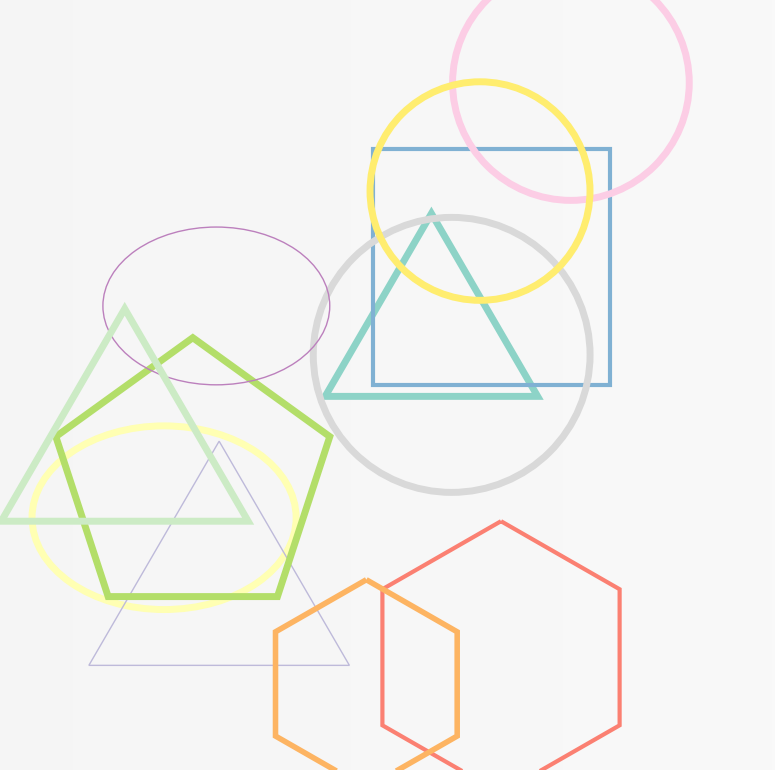[{"shape": "triangle", "thickness": 2.5, "radius": 0.79, "center": [0.557, 0.564]}, {"shape": "oval", "thickness": 2.5, "radius": 0.85, "center": [0.212, 0.328]}, {"shape": "triangle", "thickness": 0.5, "radius": 0.97, "center": [0.283, 0.233]}, {"shape": "hexagon", "thickness": 1.5, "radius": 0.88, "center": [0.646, 0.146]}, {"shape": "square", "thickness": 1.5, "radius": 0.77, "center": [0.634, 0.653]}, {"shape": "hexagon", "thickness": 2, "radius": 0.68, "center": [0.473, 0.112]}, {"shape": "pentagon", "thickness": 2.5, "radius": 0.93, "center": [0.249, 0.376]}, {"shape": "circle", "thickness": 2.5, "radius": 0.76, "center": [0.737, 0.892]}, {"shape": "circle", "thickness": 2.5, "radius": 0.89, "center": [0.583, 0.539]}, {"shape": "oval", "thickness": 0.5, "radius": 0.73, "center": [0.279, 0.603]}, {"shape": "triangle", "thickness": 2.5, "radius": 0.92, "center": [0.161, 0.415]}, {"shape": "circle", "thickness": 2.5, "radius": 0.71, "center": [0.619, 0.752]}]